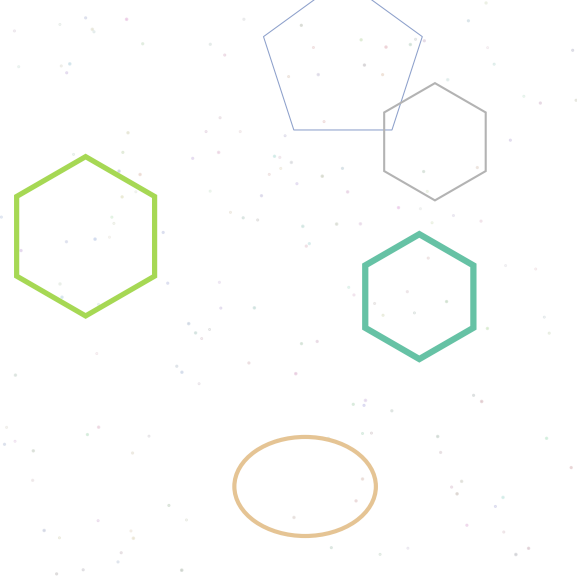[{"shape": "hexagon", "thickness": 3, "radius": 0.54, "center": [0.726, 0.486]}, {"shape": "pentagon", "thickness": 0.5, "radius": 0.72, "center": [0.594, 0.891]}, {"shape": "hexagon", "thickness": 2.5, "radius": 0.69, "center": [0.148, 0.59]}, {"shape": "oval", "thickness": 2, "radius": 0.61, "center": [0.528, 0.157]}, {"shape": "hexagon", "thickness": 1, "radius": 0.51, "center": [0.753, 0.754]}]